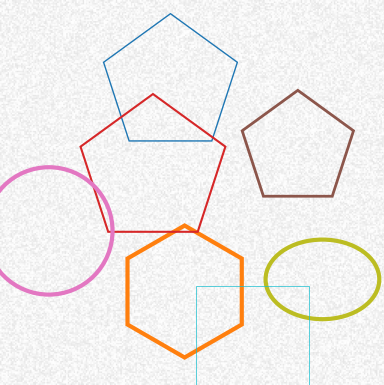[{"shape": "pentagon", "thickness": 1, "radius": 0.91, "center": [0.443, 0.782]}, {"shape": "hexagon", "thickness": 3, "radius": 0.86, "center": [0.48, 0.243]}, {"shape": "pentagon", "thickness": 1.5, "radius": 0.99, "center": [0.397, 0.558]}, {"shape": "pentagon", "thickness": 2, "radius": 0.76, "center": [0.774, 0.613]}, {"shape": "circle", "thickness": 3, "radius": 0.83, "center": [0.127, 0.4]}, {"shape": "oval", "thickness": 3, "radius": 0.74, "center": [0.837, 0.274]}, {"shape": "square", "thickness": 0.5, "radius": 0.73, "center": [0.657, 0.111]}]